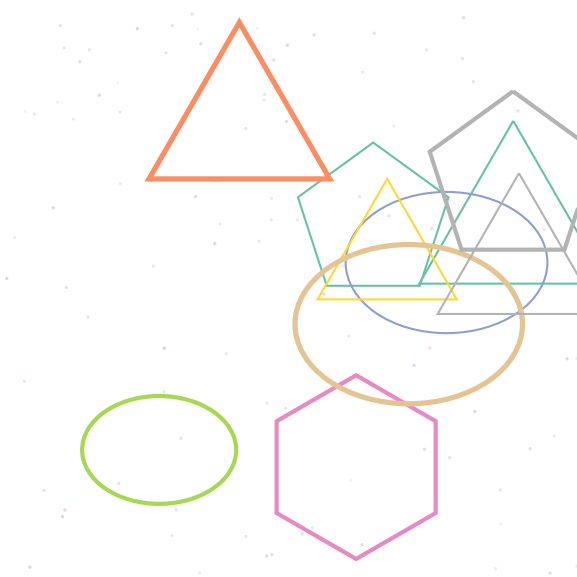[{"shape": "triangle", "thickness": 1, "radius": 0.94, "center": [0.889, 0.602]}, {"shape": "pentagon", "thickness": 1, "radius": 0.69, "center": [0.646, 0.615]}, {"shape": "triangle", "thickness": 2.5, "radius": 0.9, "center": [0.414, 0.78]}, {"shape": "oval", "thickness": 1, "radius": 0.87, "center": [0.773, 0.545]}, {"shape": "hexagon", "thickness": 2, "radius": 0.8, "center": [0.617, 0.19]}, {"shape": "oval", "thickness": 2, "radius": 0.67, "center": [0.276, 0.22]}, {"shape": "triangle", "thickness": 1, "radius": 0.7, "center": [0.671, 0.55]}, {"shape": "oval", "thickness": 2.5, "radius": 0.98, "center": [0.708, 0.438]}, {"shape": "triangle", "thickness": 1, "radius": 0.81, "center": [0.899, 0.537]}, {"shape": "pentagon", "thickness": 2, "radius": 0.76, "center": [0.888, 0.689]}]